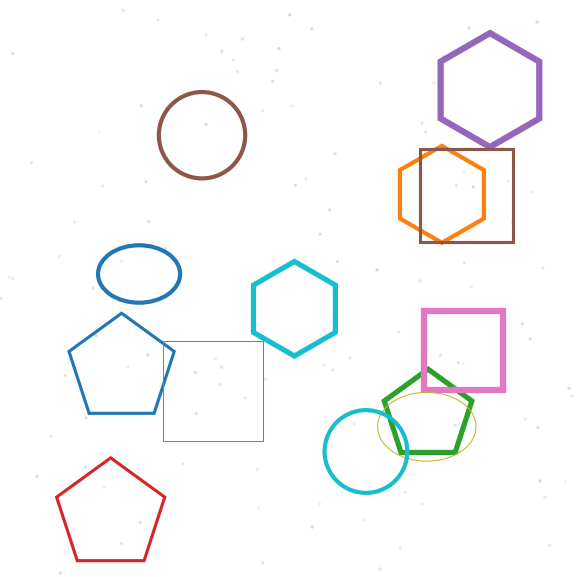[{"shape": "oval", "thickness": 2, "radius": 0.36, "center": [0.241, 0.525]}, {"shape": "pentagon", "thickness": 1.5, "radius": 0.48, "center": [0.211, 0.361]}, {"shape": "hexagon", "thickness": 2, "radius": 0.42, "center": [0.765, 0.663]}, {"shape": "pentagon", "thickness": 2.5, "radius": 0.4, "center": [0.741, 0.28]}, {"shape": "pentagon", "thickness": 1.5, "radius": 0.49, "center": [0.192, 0.108]}, {"shape": "hexagon", "thickness": 3, "radius": 0.49, "center": [0.848, 0.843]}, {"shape": "square", "thickness": 1.5, "radius": 0.41, "center": [0.808, 0.66]}, {"shape": "circle", "thickness": 2, "radius": 0.37, "center": [0.35, 0.765]}, {"shape": "square", "thickness": 3, "radius": 0.34, "center": [0.802, 0.392]}, {"shape": "square", "thickness": 0.5, "radius": 0.43, "center": [0.369, 0.322]}, {"shape": "oval", "thickness": 0.5, "radius": 0.43, "center": [0.739, 0.26]}, {"shape": "circle", "thickness": 2, "radius": 0.36, "center": [0.634, 0.217]}, {"shape": "hexagon", "thickness": 2.5, "radius": 0.41, "center": [0.51, 0.465]}]